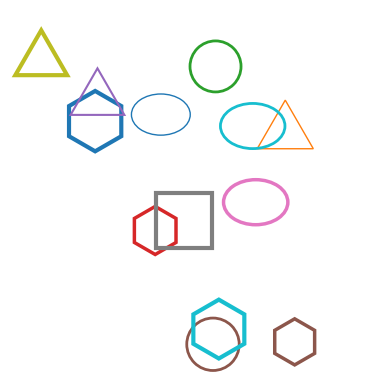[{"shape": "hexagon", "thickness": 3, "radius": 0.39, "center": [0.247, 0.685]}, {"shape": "oval", "thickness": 1, "radius": 0.38, "center": [0.418, 0.702]}, {"shape": "triangle", "thickness": 1, "radius": 0.42, "center": [0.741, 0.656]}, {"shape": "circle", "thickness": 2, "radius": 0.33, "center": [0.56, 0.827]}, {"shape": "hexagon", "thickness": 2.5, "radius": 0.31, "center": [0.403, 0.401]}, {"shape": "triangle", "thickness": 1.5, "radius": 0.4, "center": [0.253, 0.742]}, {"shape": "circle", "thickness": 2, "radius": 0.34, "center": [0.553, 0.106]}, {"shape": "hexagon", "thickness": 2.5, "radius": 0.3, "center": [0.765, 0.112]}, {"shape": "oval", "thickness": 2.5, "radius": 0.42, "center": [0.664, 0.475]}, {"shape": "square", "thickness": 3, "radius": 0.36, "center": [0.478, 0.427]}, {"shape": "triangle", "thickness": 3, "radius": 0.39, "center": [0.107, 0.844]}, {"shape": "hexagon", "thickness": 3, "radius": 0.38, "center": [0.568, 0.145]}, {"shape": "oval", "thickness": 2, "radius": 0.42, "center": [0.656, 0.673]}]